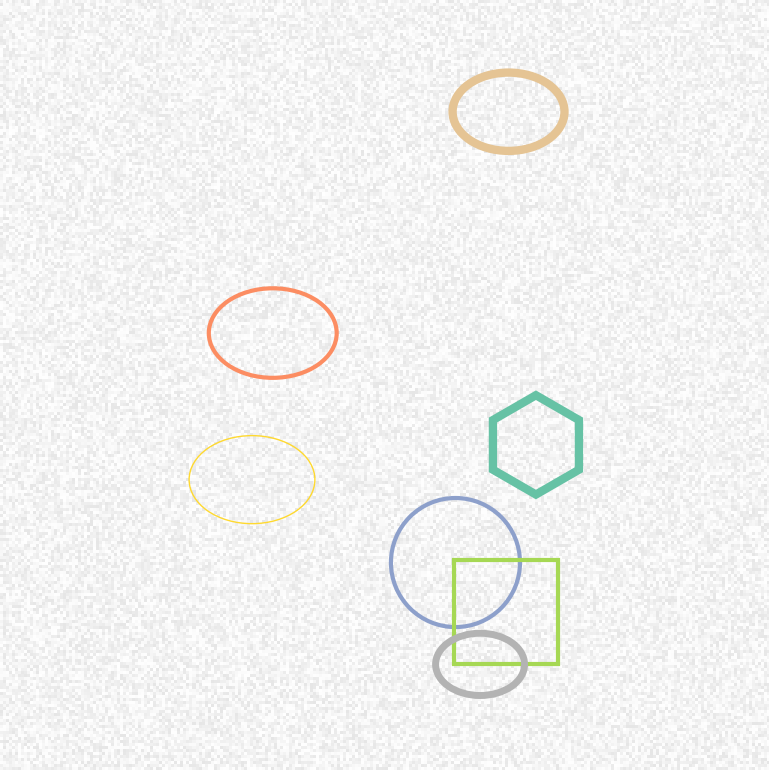[{"shape": "hexagon", "thickness": 3, "radius": 0.32, "center": [0.696, 0.422]}, {"shape": "oval", "thickness": 1.5, "radius": 0.42, "center": [0.354, 0.567]}, {"shape": "circle", "thickness": 1.5, "radius": 0.42, "center": [0.591, 0.269]}, {"shape": "square", "thickness": 1.5, "radius": 0.33, "center": [0.657, 0.205]}, {"shape": "oval", "thickness": 0.5, "radius": 0.41, "center": [0.327, 0.377]}, {"shape": "oval", "thickness": 3, "radius": 0.36, "center": [0.66, 0.855]}, {"shape": "oval", "thickness": 2.5, "radius": 0.29, "center": [0.623, 0.137]}]